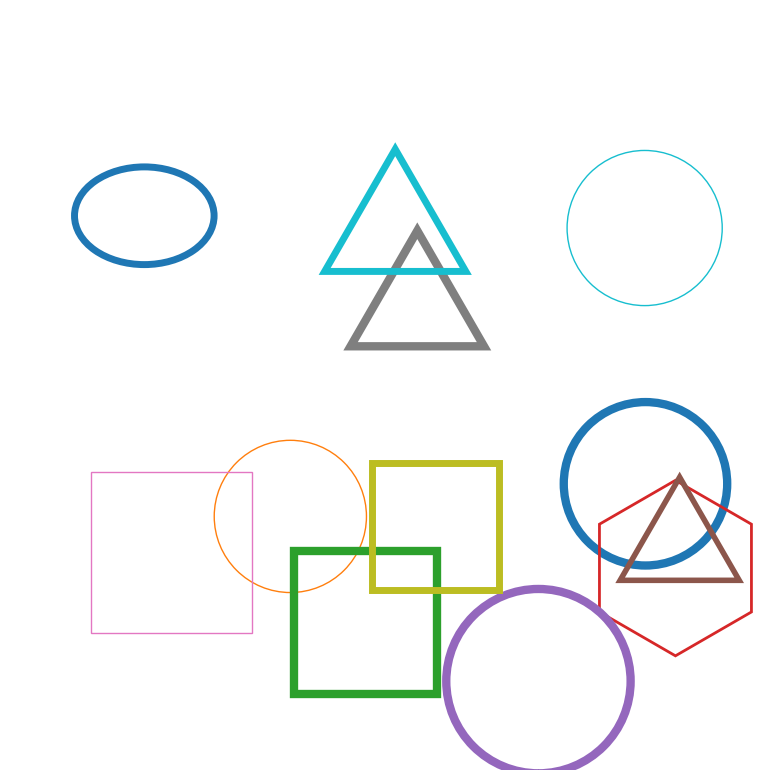[{"shape": "circle", "thickness": 3, "radius": 0.53, "center": [0.838, 0.372]}, {"shape": "oval", "thickness": 2.5, "radius": 0.45, "center": [0.187, 0.72]}, {"shape": "circle", "thickness": 0.5, "radius": 0.49, "center": [0.377, 0.329]}, {"shape": "square", "thickness": 3, "radius": 0.46, "center": [0.475, 0.192]}, {"shape": "hexagon", "thickness": 1, "radius": 0.57, "center": [0.877, 0.262]}, {"shape": "circle", "thickness": 3, "radius": 0.6, "center": [0.699, 0.115]}, {"shape": "triangle", "thickness": 2, "radius": 0.45, "center": [0.883, 0.291]}, {"shape": "square", "thickness": 0.5, "radius": 0.52, "center": [0.223, 0.283]}, {"shape": "triangle", "thickness": 3, "radius": 0.5, "center": [0.542, 0.6]}, {"shape": "square", "thickness": 2.5, "radius": 0.41, "center": [0.566, 0.316]}, {"shape": "triangle", "thickness": 2.5, "radius": 0.53, "center": [0.513, 0.7]}, {"shape": "circle", "thickness": 0.5, "radius": 0.5, "center": [0.837, 0.704]}]